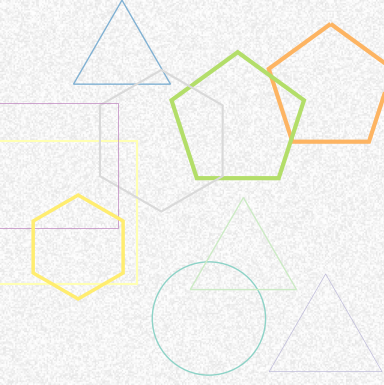[{"shape": "circle", "thickness": 1, "radius": 0.74, "center": [0.543, 0.173]}, {"shape": "square", "thickness": 1.5, "radius": 0.93, "center": [0.171, 0.448]}, {"shape": "triangle", "thickness": 0.5, "radius": 0.85, "center": [0.846, 0.119]}, {"shape": "triangle", "thickness": 1, "radius": 0.73, "center": [0.317, 0.854]}, {"shape": "pentagon", "thickness": 3, "radius": 0.85, "center": [0.859, 0.769]}, {"shape": "pentagon", "thickness": 3, "radius": 0.9, "center": [0.618, 0.684]}, {"shape": "hexagon", "thickness": 1.5, "radius": 0.92, "center": [0.419, 0.634]}, {"shape": "square", "thickness": 0.5, "radius": 0.82, "center": [0.144, 0.57]}, {"shape": "triangle", "thickness": 1, "radius": 0.8, "center": [0.632, 0.327]}, {"shape": "hexagon", "thickness": 2.5, "radius": 0.67, "center": [0.203, 0.358]}]